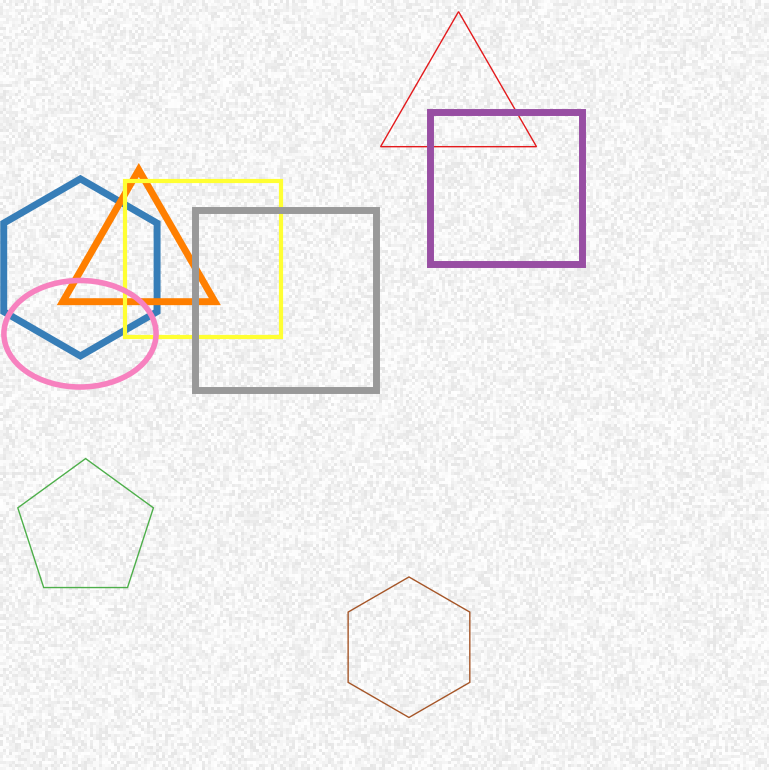[{"shape": "triangle", "thickness": 0.5, "radius": 0.58, "center": [0.596, 0.868]}, {"shape": "hexagon", "thickness": 2.5, "radius": 0.57, "center": [0.104, 0.653]}, {"shape": "pentagon", "thickness": 0.5, "radius": 0.46, "center": [0.111, 0.312]}, {"shape": "square", "thickness": 2.5, "radius": 0.49, "center": [0.657, 0.756]}, {"shape": "triangle", "thickness": 2.5, "radius": 0.57, "center": [0.18, 0.665]}, {"shape": "square", "thickness": 1.5, "radius": 0.51, "center": [0.264, 0.664]}, {"shape": "hexagon", "thickness": 0.5, "radius": 0.46, "center": [0.531, 0.159]}, {"shape": "oval", "thickness": 2, "radius": 0.49, "center": [0.104, 0.567]}, {"shape": "square", "thickness": 2.5, "radius": 0.59, "center": [0.371, 0.61]}]